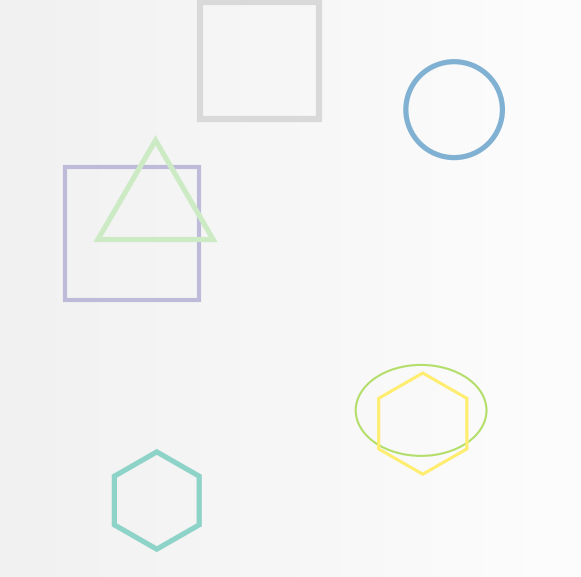[{"shape": "hexagon", "thickness": 2.5, "radius": 0.42, "center": [0.27, 0.132]}, {"shape": "square", "thickness": 2, "radius": 0.58, "center": [0.227, 0.595]}, {"shape": "circle", "thickness": 2.5, "radius": 0.42, "center": [0.781, 0.809]}, {"shape": "oval", "thickness": 1, "radius": 0.56, "center": [0.724, 0.288]}, {"shape": "square", "thickness": 3, "radius": 0.51, "center": [0.447, 0.894]}, {"shape": "triangle", "thickness": 2.5, "radius": 0.57, "center": [0.268, 0.642]}, {"shape": "hexagon", "thickness": 1.5, "radius": 0.44, "center": [0.727, 0.266]}]